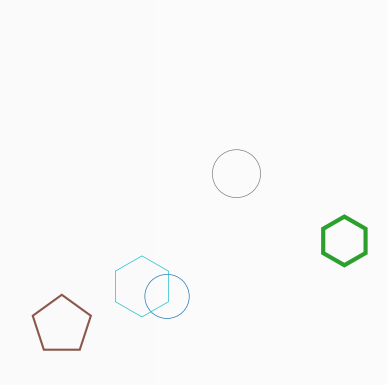[{"shape": "circle", "thickness": 0.5, "radius": 0.29, "center": [0.431, 0.23]}, {"shape": "hexagon", "thickness": 3, "radius": 0.32, "center": [0.889, 0.374]}, {"shape": "pentagon", "thickness": 1.5, "radius": 0.39, "center": [0.16, 0.155]}, {"shape": "circle", "thickness": 0.5, "radius": 0.31, "center": [0.61, 0.549]}, {"shape": "hexagon", "thickness": 0.5, "radius": 0.4, "center": [0.366, 0.256]}]